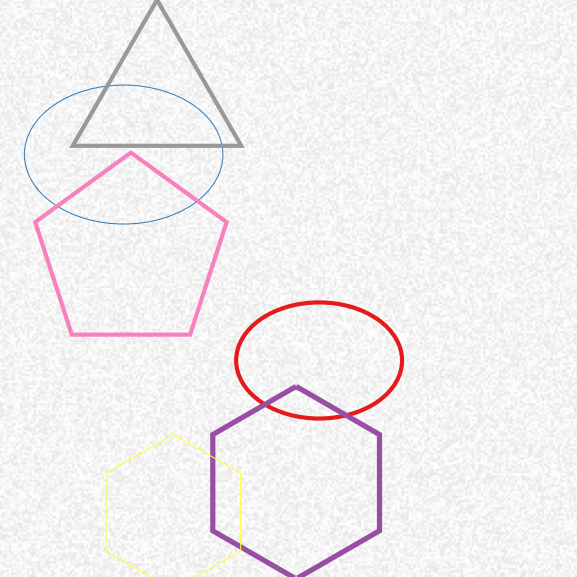[{"shape": "oval", "thickness": 2, "radius": 0.72, "center": [0.553, 0.375]}, {"shape": "oval", "thickness": 0.5, "radius": 0.86, "center": [0.214, 0.732]}, {"shape": "hexagon", "thickness": 2.5, "radius": 0.83, "center": [0.513, 0.163]}, {"shape": "hexagon", "thickness": 0.5, "radius": 0.67, "center": [0.3, 0.112]}, {"shape": "pentagon", "thickness": 2, "radius": 0.87, "center": [0.227, 0.561]}, {"shape": "triangle", "thickness": 2, "radius": 0.84, "center": [0.272, 0.831]}]